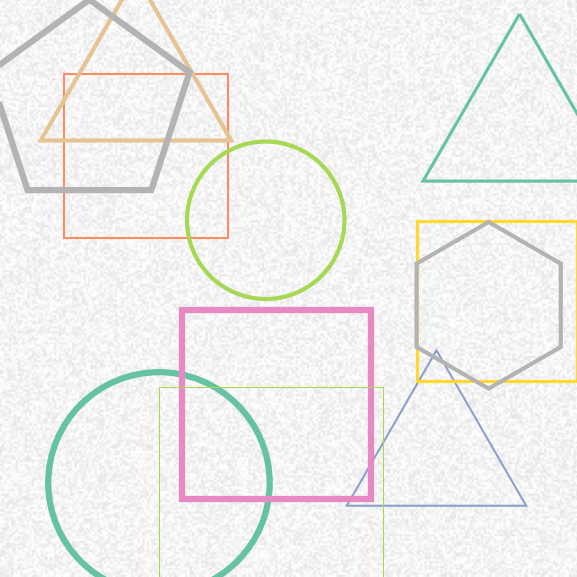[{"shape": "triangle", "thickness": 1.5, "radius": 0.96, "center": [0.9, 0.782]}, {"shape": "circle", "thickness": 3, "radius": 0.96, "center": [0.275, 0.163]}, {"shape": "square", "thickness": 1, "radius": 0.71, "center": [0.253, 0.729]}, {"shape": "triangle", "thickness": 1, "radius": 0.9, "center": [0.756, 0.213]}, {"shape": "square", "thickness": 3, "radius": 0.82, "center": [0.479, 0.299]}, {"shape": "circle", "thickness": 2, "radius": 0.68, "center": [0.46, 0.618]}, {"shape": "square", "thickness": 0.5, "radius": 0.97, "center": [0.469, 0.135]}, {"shape": "square", "thickness": 1.5, "radius": 0.7, "center": [0.861, 0.478]}, {"shape": "triangle", "thickness": 2, "radius": 0.95, "center": [0.235, 0.851]}, {"shape": "pentagon", "thickness": 3, "radius": 0.91, "center": [0.155, 0.818]}, {"shape": "hexagon", "thickness": 2, "radius": 0.72, "center": [0.846, 0.47]}]